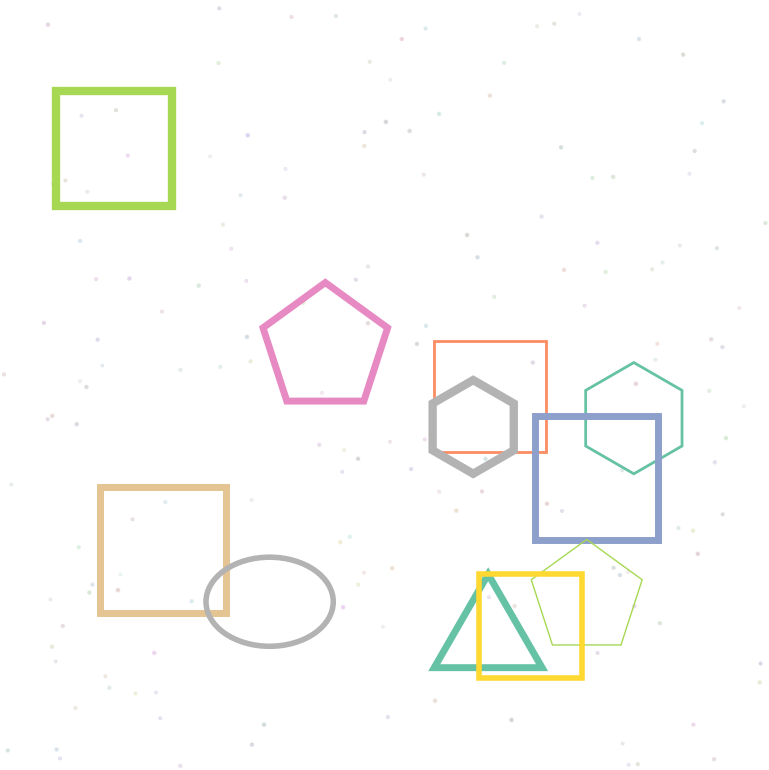[{"shape": "hexagon", "thickness": 1, "radius": 0.36, "center": [0.823, 0.457]}, {"shape": "triangle", "thickness": 2.5, "radius": 0.4, "center": [0.634, 0.173]}, {"shape": "square", "thickness": 1, "radius": 0.36, "center": [0.637, 0.485]}, {"shape": "square", "thickness": 2.5, "radius": 0.4, "center": [0.775, 0.379]}, {"shape": "pentagon", "thickness": 2.5, "radius": 0.43, "center": [0.422, 0.548]}, {"shape": "pentagon", "thickness": 0.5, "radius": 0.38, "center": [0.762, 0.224]}, {"shape": "square", "thickness": 3, "radius": 0.37, "center": [0.148, 0.807]}, {"shape": "square", "thickness": 2, "radius": 0.34, "center": [0.689, 0.187]}, {"shape": "square", "thickness": 2.5, "radius": 0.41, "center": [0.211, 0.285]}, {"shape": "hexagon", "thickness": 3, "radius": 0.3, "center": [0.615, 0.446]}, {"shape": "oval", "thickness": 2, "radius": 0.41, "center": [0.35, 0.219]}]